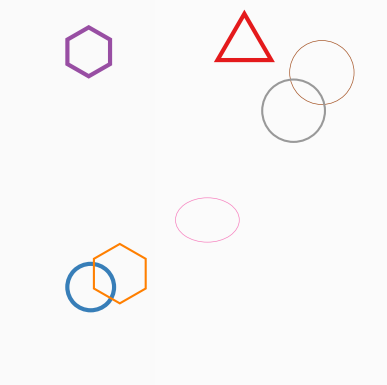[{"shape": "triangle", "thickness": 3, "radius": 0.4, "center": [0.631, 0.884]}, {"shape": "circle", "thickness": 3, "radius": 0.3, "center": [0.234, 0.254]}, {"shape": "hexagon", "thickness": 3, "radius": 0.32, "center": [0.229, 0.865]}, {"shape": "hexagon", "thickness": 1.5, "radius": 0.39, "center": [0.309, 0.289]}, {"shape": "circle", "thickness": 0.5, "radius": 0.42, "center": [0.831, 0.812]}, {"shape": "oval", "thickness": 0.5, "radius": 0.41, "center": [0.535, 0.429]}, {"shape": "circle", "thickness": 1.5, "radius": 0.4, "center": [0.758, 0.712]}]